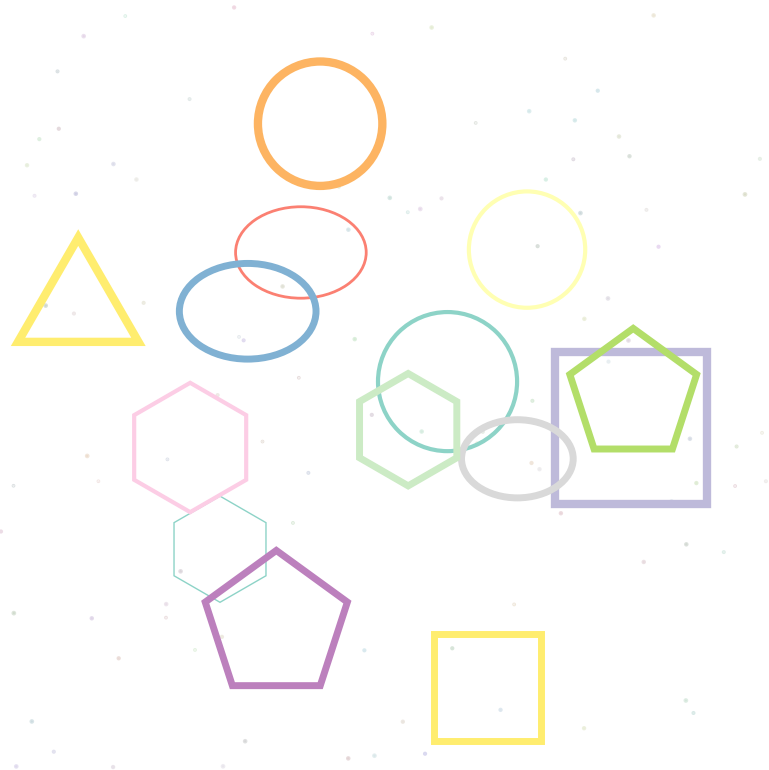[{"shape": "circle", "thickness": 1.5, "radius": 0.45, "center": [0.581, 0.504]}, {"shape": "hexagon", "thickness": 0.5, "radius": 0.34, "center": [0.286, 0.287]}, {"shape": "circle", "thickness": 1.5, "radius": 0.38, "center": [0.684, 0.676]}, {"shape": "square", "thickness": 3, "radius": 0.49, "center": [0.819, 0.444]}, {"shape": "oval", "thickness": 1, "radius": 0.42, "center": [0.391, 0.672]}, {"shape": "oval", "thickness": 2.5, "radius": 0.44, "center": [0.322, 0.596]}, {"shape": "circle", "thickness": 3, "radius": 0.4, "center": [0.416, 0.839]}, {"shape": "pentagon", "thickness": 2.5, "radius": 0.43, "center": [0.822, 0.487]}, {"shape": "hexagon", "thickness": 1.5, "radius": 0.42, "center": [0.247, 0.419]}, {"shape": "oval", "thickness": 2.5, "radius": 0.36, "center": [0.672, 0.404]}, {"shape": "pentagon", "thickness": 2.5, "radius": 0.49, "center": [0.359, 0.188]}, {"shape": "hexagon", "thickness": 2.5, "radius": 0.36, "center": [0.53, 0.442]}, {"shape": "square", "thickness": 2.5, "radius": 0.35, "center": [0.633, 0.107]}, {"shape": "triangle", "thickness": 3, "radius": 0.45, "center": [0.102, 0.601]}]